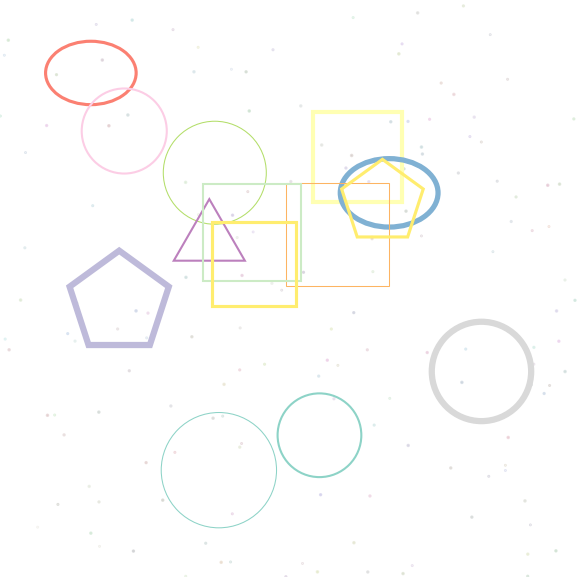[{"shape": "circle", "thickness": 0.5, "radius": 0.5, "center": [0.379, 0.185]}, {"shape": "circle", "thickness": 1, "radius": 0.36, "center": [0.553, 0.245]}, {"shape": "square", "thickness": 2, "radius": 0.39, "center": [0.619, 0.727]}, {"shape": "pentagon", "thickness": 3, "radius": 0.45, "center": [0.206, 0.475]}, {"shape": "oval", "thickness": 1.5, "radius": 0.39, "center": [0.157, 0.873]}, {"shape": "oval", "thickness": 2.5, "radius": 0.42, "center": [0.674, 0.665]}, {"shape": "square", "thickness": 0.5, "radius": 0.44, "center": [0.585, 0.593]}, {"shape": "circle", "thickness": 0.5, "radius": 0.45, "center": [0.372, 0.7]}, {"shape": "circle", "thickness": 1, "radius": 0.37, "center": [0.215, 0.772]}, {"shape": "circle", "thickness": 3, "radius": 0.43, "center": [0.834, 0.356]}, {"shape": "triangle", "thickness": 1, "radius": 0.36, "center": [0.362, 0.583]}, {"shape": "square", "thickness": 1, "radius": 0.42, "center": [0.437, 0.596]}, {"shape": "pentagon", "thickness": 1.5, "radius": 0.37, "center": [0.662, 0.649]}, {"shape": "square", "thickness": 1.5, "radius": 0.36, "center": [0.44, 0.542]}]